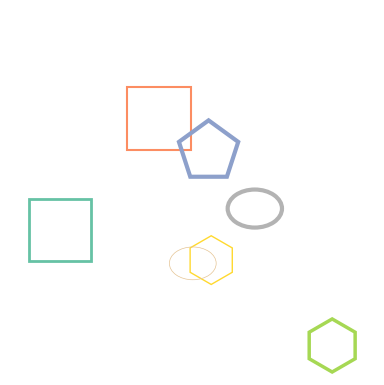[{"shape": "square", "thickness": 2, "radius": 0.41, "center": [0.157, 0.402]}, {"shape": "square", "thickness": 1.5, "radius": 0.41, "center": [0.413, 0.692]}, {"shape": "pentagon", "thickness": 3, "radius": 0.4, "center": [0.542, 0.606]}, {"shape": "hexagon", "thickness": 2.5, "radius": 0.34, "center": [0.863, 0.103]}, {"shape": "hexagon", "thickness": 1, "radius": 0.32, "center": [0.549, 0.324]}, {"shape": "oval", "thickness": 0.5, "radius": 0.3, "center": [0.501, 0.316]}, {"shape": "oval", "thickness": 3, "radius": 0.35, "center": [0.662, 0.458]}]